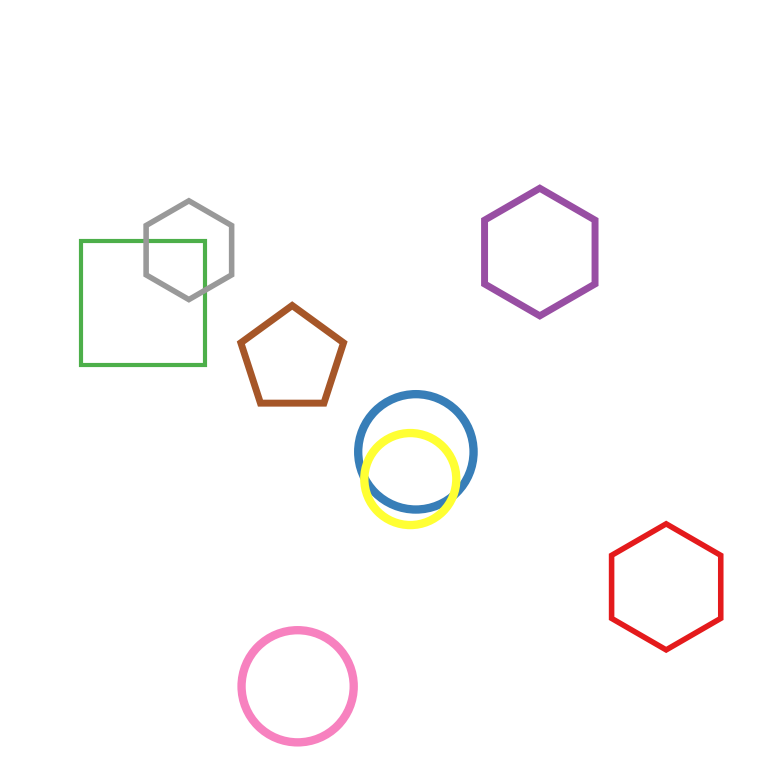[{"shape": "hexagon", "thickness": 2, "radius": 0.41, "center": [0.865, 0.238]}, {"shape": "circle", "thickness": 3, "radius": 0.37, "center": [0.54, 0.413]}, {"shape": "square", "thickness": 1.5, "radius": 0.4, "center": [0.186, 0.607]}, {"shape": "hexagon", "thickness": 2.5, "radius": 0.41, "center": [0.701, 0.673]}, {"shape": "circle", "thickness": 3, "radius": 0.3, "center": [0.533, 0.378]}, {"shape": "pentagon", "thickness": 2.5, "radius": 0.35, "center": [0.379, 0.533]}, {"shape": "circle", "thickness": 3, "radius": 0.36, "center": [0.387, 0.109]}, {"shape": "hexagon", "thickness": 2, "radius": 0.32, "center": [0.245, 0.675]}]